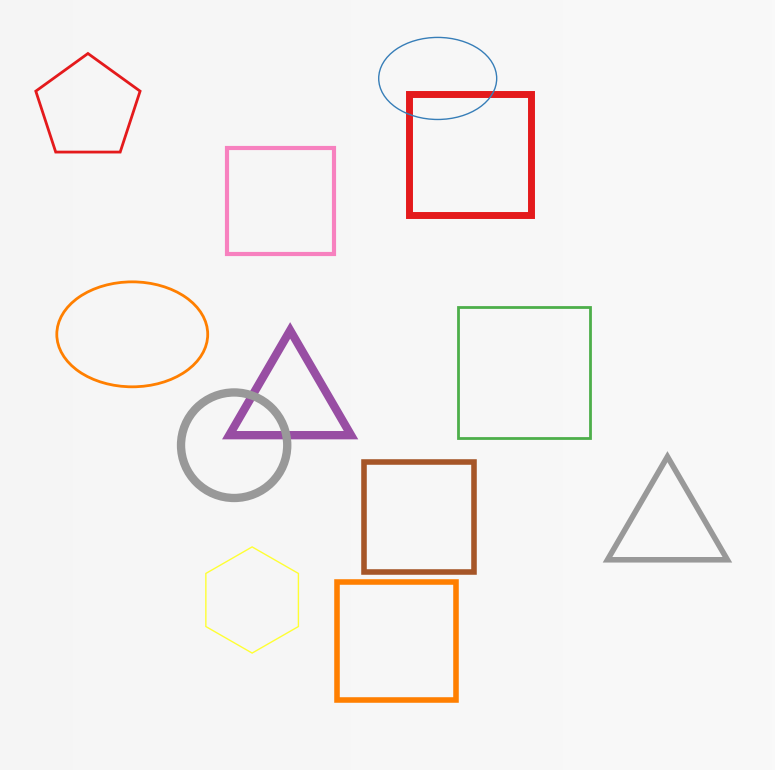[{"shape": "pentagon", "thickness": 1, "radius": 0.35, "center": [0.113, 0.86]}, {"shape": "square", "thickness": 2.5, "radius": 0.39, "center": [0.606, 0.8]}, {"shape": "oval", "thickness": 0.5, "radius": 0.38, "center": [0.565, 0.898]}, {"shape": "square", "thickness": 1, "radius": 0.43, "center": [0.676, 0.516]}, {"shape": "triangle", "thickness": 3, "radius": 0.45, "center": [0.374, 0.48]}, {"shape": "oval", "thickness": 1, "radius": 0.49, "center": [0.171, 0.566]}, {"shape": "square", "thickness": 2, "radius": 0.38, "center": [0.511, 0.168]}, {"shape": "hexagon", "thickness": 0.5, "radius": 0.34, "center": [0.325, 0.221]}, {"shape": "square", "thickness": 2, "radius": 0.36, "center": [0.541, 0.329]}, {"shape": "square", "thickness": 1.5, "radius": 0.34, "center": [0.362, 0.739]}, {"shape": "triangle", "thickness": 2, "radius": 0.45, "center": [0.861, 0.318]}, {"shape": "circle", "thickness": 3, "radius": 0.34, "center": [0.302, 0.422]}]